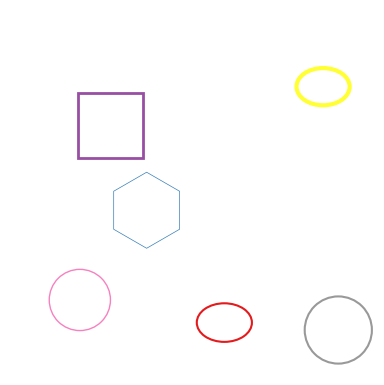[{"shape": "oval", "thickness": 1.5, "radius": 0.36, "center": [0.583, 0.162]}, {"shape": "hexagon", "thickness": 0.5, "radius": 0.49, "center": [0.381, 0.454]}, {"shape": "square", "thickness": 2, "radius": 0.42, "center": [0.286, 0.673]}, {"shape": "oval", "thickness": 3, "radius": 0.35, "center": [0.839, 0.775]}, {"shape": "circle", "thickness": 1, "radius": 0.4, "center": [0.207, 0.221]}, {"shape": "circle", "thickness": 1.5, "radius": 0.44, "center": [0.879, 0.143]}]